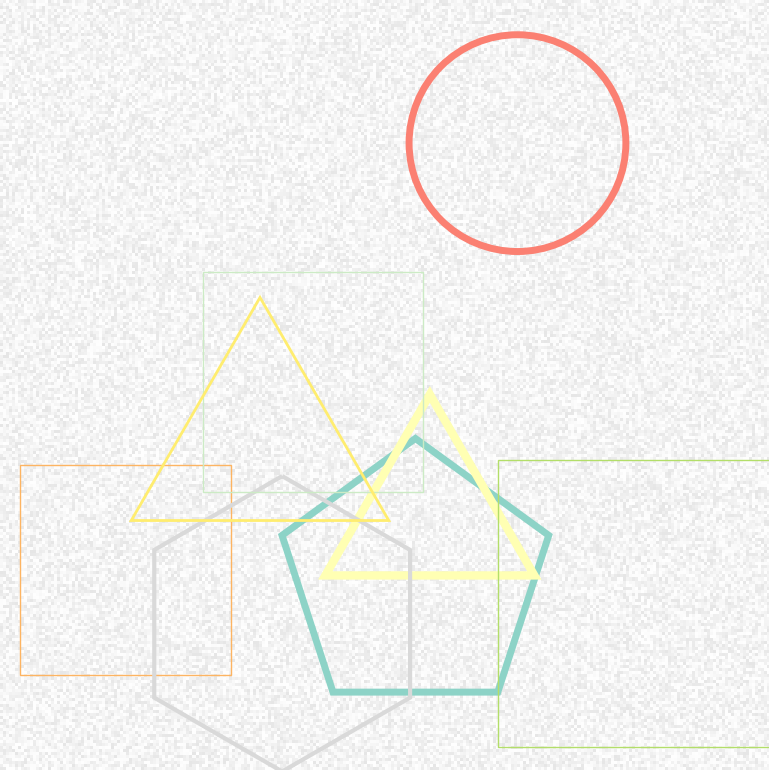[{"shape": "pentagon", "thickness": 2.5, "radius": 0.91, "center": [0.539, 0.248]}, {"shape": "triangle", "thickness": 3, "radius": 0.78, "center": [0.558, 0.331]}, {"shape": "circle", "thickness": 2.5, "radius": 0.7, "center": [0.672, 0.814]}, {"shape": "square", "thickness": 0.5, "radius": 0.68, "center": [0.163, 0.26]}, {"shape": "square", "thickness": 0.5, "radius": 0.93, "center": [0.834, 0.216]}, {"shape": "hexagon", "thickness": 1.5, "radius": 0.96, "center": [0.366, 0.19]}, {"shape": "square", "thickness": 0.5, "radius": 0.71, "center": [0.407, 0.504]}, {"shape": "triangle", "thickness": 1, "radius": 0.97, "center": [0.338, 0.421]}]